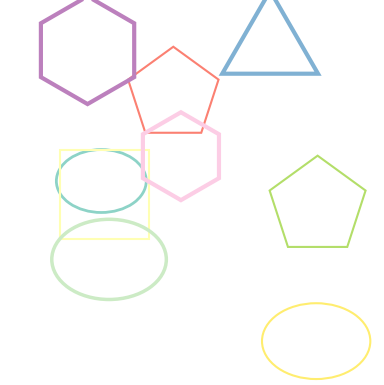[{"shape": "oval", "thickness": 2, "radius": 0.58, "center": [0.263, 0.53]}, {"shape": "square", "thickness": 1.5, "radius": 0.58, "center": [0.272, 0.495]}, {"shape": "pentagon", "thickness": 1.5, "radius": 0.62, "center": [0.45, 0.755]}, {"shape": "triangle", "thickness": 3, "radius": 0.72, "center": [0.702, 0.88]}, {"shape": "pentagon", "thickness": 1.5, "radius": 0.66, "center": [0.825, 0.465]}, {"shape": "hexagon", "thickness": 3, "radius": 0.57, "center": [0.47, 0.594]}, {"shape": "hexagon", "thickness": 3, "radius": 0.7, "center": [0.227, 0.87]}, {"shape": "oval", "thickness": 2.5, "radius": 0.74, "center": [0.283, 0.326]}, {"shape": "oval", "thickness": 1.5, "radius": 0.7, "center": [0.821, 0.114]}]